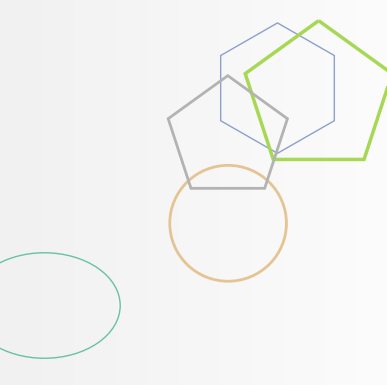[{"shape": "oval", "thickness": 1, "radius": 0.98, "center": [0.114, 0.206]}, {"shape": "hexagon", "thickness": 1, "radius": 0.85, "center": [0.716, 0.771]}, {"shape": "pentagon", "thickness": 2.5, "radius": 1.0, "center": [0.822, 0.747]}, {"shape": "circle", "thickness": 2, "radius": 0.75, "center": [0.589, 0.42]}, {"shape": "pentagon", "thickness": 2, "radius": 0.81, "center": [0.588, 0.642]}]